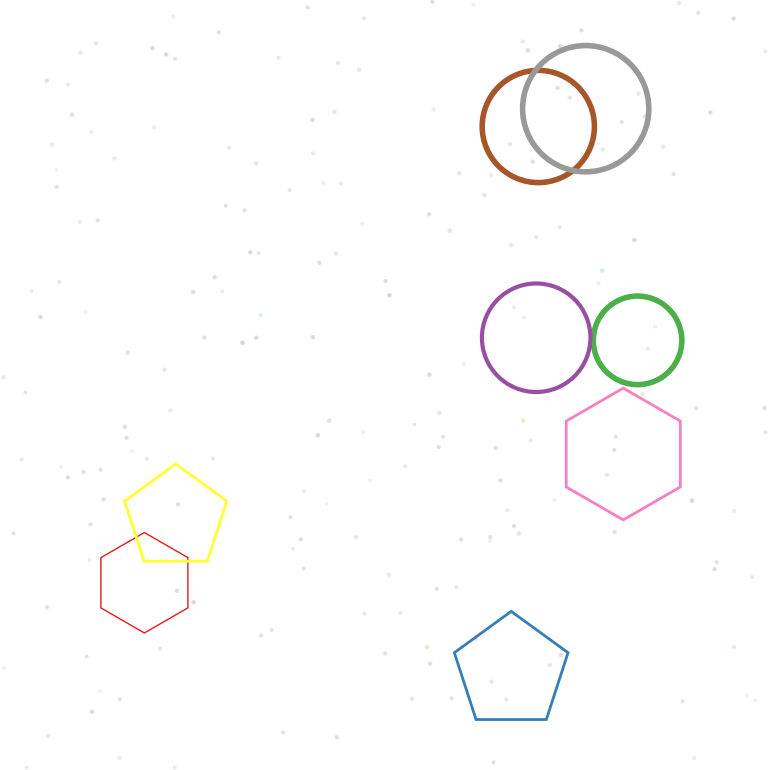[{"shape": "hexagon", "thickness": 0.5, "radius": 0.33, "center": [0.188, 0.243]}, {"shape": "pentagon", "thickness": 1, "radius": 0.39, "center": [0.664, 0.128]}, {"shape": "circle", "thickness": 2, "radius": 0.29, "center": [0.828, 0.558]}, {"shape": "circle", "thickness": 1.5, "radius": 0.35, "center": [0.696, 0.561]}, {"shape": "pentagon", "thickness": 1, "radius": 0.35, "center": [0.228, 0.328]}, {"shape": "circle", "thickness": 2, "radius": 0.36, "center": [0.699, 0.836]}, {"shape": "hexagon", "thickness": 1, "radius": 0.43, "center": [0.809, 0.41]}, {"shape": "circle", "thickness": 2, "radius": 0.41, "center": [0.761, 0.859]}]